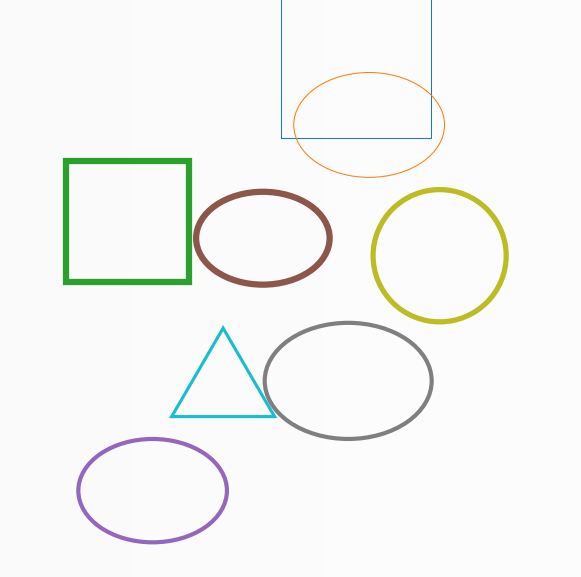[{"shape": "square", "thickness": 0.5, "radius": 0.65, "center": [0.612, 0.89]}, {"shape": "oval", "thickness": 0.5, "radius": 0.65, "center": [0.635, 0.783]}, {"shape": "square", "thickness": 3, "radius": 0.53, "center": [0.219, 0.615]}, {"shape": "oval", "thickness": 2, "radius": 0.64, "center": [0.263, 0.15]}, {"shape": "oval", "thickness": 3, "radius": 0.57, "center": [0.452, 0.587]}, {"shape": "oval", "thickness": 2, "radius": 0.72, "center": [0.599, 0.34]}, {"shape": "circle", "thickness": 2.5, "radius": 0.57, "center": [0.756, 0.556]}, {"shape": "triangle", "thickness": 1.5, "radius": 0.51, "center": [0.384, 0.329]}]